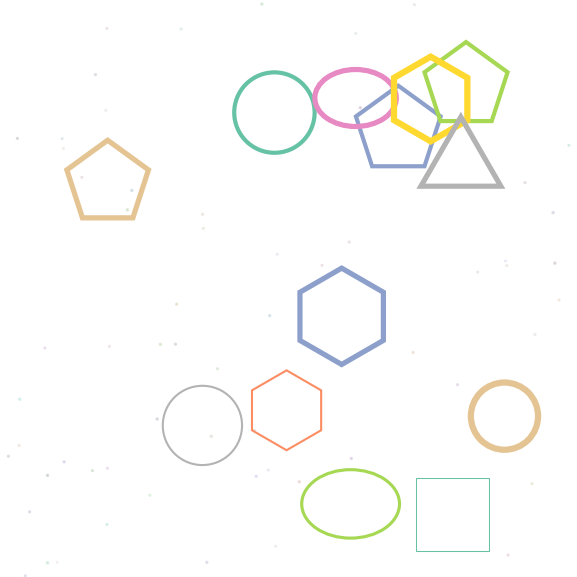[{"shape": "circle", "thickness": 2, "radius": 0.35, "center": [0.475, 0.804]}, {"shape": "square", "thickness": 0.5, "radius": 0.32, "center": [0.784, 0.108]}, {"shape": "hexagon", "thickness": 1, "radius": 0.35, "center": [0.496, 0.289]}, {"shape": "hexagon", "thickness": 2.5, "radius": 0.42, "center": [0.592, 0.451]}, {"shape": "pentagon", "thickness": 2, "radius": 0.39, "center": [0.69, 0.774]}, {"shape": "oval", "thickness": 2.5, "radius": 0.35, "center": [0.616, 0.829]}, {"shape": "pentagon", "thickness": 2, "radius": 0.38, "center": [0.807, 0.851]}, {"shape": "oval", "thickness": 1.5, "radius": 0.42, "center": [0.607, 0.127]}, {"shape": "hexagon", "thickness": 3, "radius": 0.37, "center": [0.746, 0.828]}, {"shape": "circle", "thickness": 3, "radius": 0.29, "center": [0.874, 0.279]}, {"shape": "pentagon", "thickness": 2.5, "radius": 0.37, "center": [0.186, 0.682]}, {"shape": "triangle", "thickness": 2.5, "radius": 0.4, "center": [0.798, 0.717]}, {"shape": "circle", "thickness": 1, "radius": 0.34, "center": [0.351, 0.262]}]